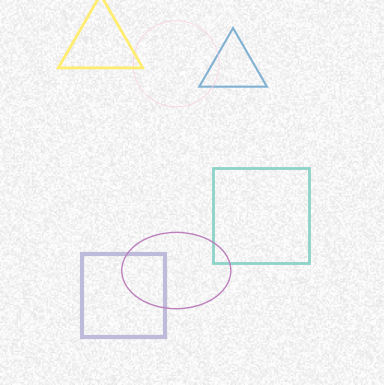[{"shape": "square", "thickness": 2, "radius": 0.62, "center": [0.678, 0.44]}, {"shape": "square", "thickness": 3, "radius": 0.54, "center": [0.32, 0.232]}, {"shape": "triangle", "thickness": 1.5, "radius": 0.51, "center": [0.605, 0.826]}, {"shape": "circle", "thickness": 0.5, "radius": 0.56, "center": [0.458, 0.834]}, {"shape": "oval", "thickness": 1, "radius": 0.71, "center": [0.458, 0.297]}, {"shape": "triangle", "thickness": 2, "radius": 0.63, "center": [0.261, 0.887]}]